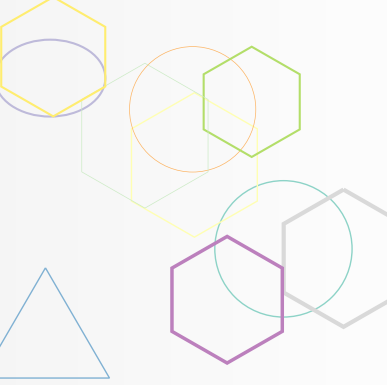[{"shape": "circle", "thickness": 1, "radius": 0.89, "center": [0.731, 0.354]}, {"shape": "hexagon", "thickness": 1, "radius": 0.94, "center": [0.502, 0.572]}, {"shape": "oval", "thickness": 1.5, "radius": 0.71, "center": [0.129, 0.797]}, {"shape": "triangle", "thickness": 1, "radius": 0.95, "center": [0.117, 0.113]}, {"shape": "circle", "thickness": 0.5, "radius": 0.81, "center": [0.497, 0.716]}, {"shape": "hexagon", "thickness": 1.5, "radius": 0.72, "center": [0.65, 0.735]}, {"shape": "hexagon", "thickness": 3, "radius": 0.89, "center": [0.886, 0.329]}, {"shape": "hexagon", "thickness": 2.5, "radius": 0.82, "center": [0.586, 0.221]}, {"shape": "hexagon", "thickness": 0.5, "radius": 0.94, "center": [0.374, 0.648]}, {"shape": "hexagon", "thickness": 1.5, "radius": 0.77, "center": [0.137, 0.853]}]